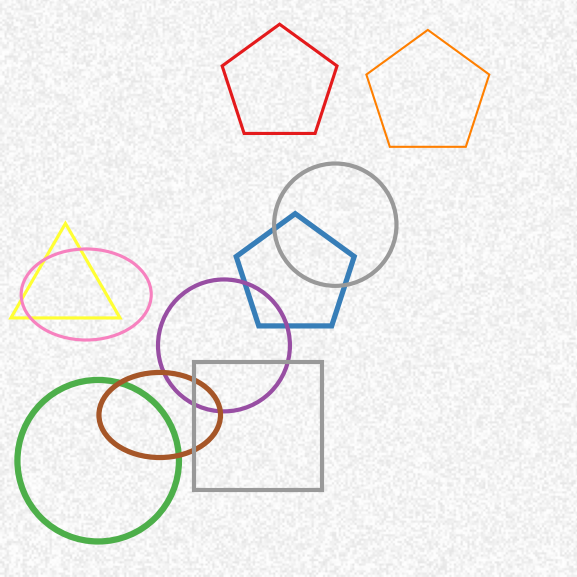[{"shape": "pentagon", "thickness": 1.5, "radius": 0.52, "center": [0.484, 0.853]}, {"shape": "pentagon", "thickness": 2.5, "radius": 0.54, "center": [0.511, 0.522]}, {"shape": "circle", "thickness": 3, "radius": 0.7, "center": [0.17, 0.201]}, {"shape": "circle", "thickness": 2, "radius": 0.57, "center": [0.388, 0.401]}, {"shape": "pentagon", "thickness": 1, "radius": 0.56, "center": [0.741, 0.835]}, {"shape": "triangle", "thickness": 1.5, "radius": 0.55, "center": [0.113, 0.503]}, {"shape": "oval", "thickness": 2.5, "radius": 0.53, "center": [0.277, 0.281]}, {"shape": "oval", "thickness": 1.5, "radius": 0.56, "center": [0.149, 0.489]}, {"shape": "circle", "thickness": 2, "radius": 0.53, "center": [0.581, 0.61]}, {"shape": "square", "thickness": 2, "radius": 0.56, "center": [0.446, 0.262]}]